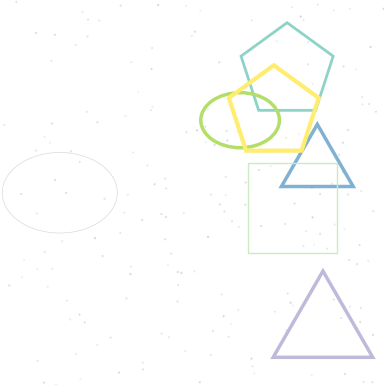[{"shape": "pentagon", "thickness": 2, "radius": 0.63, "center": [0.746, 0.815]}, {"shape": "triangle", "thickness": 2.5, "radius": 0.75, "center": [0.839, 0.147]}, {"shape": "triangle", "thickness": 2.5, "radius": 0.54, "center": [0.824, 0.569]}, {"shape": "oval", "thickness": 2.5, "radius": 0.51, "center": [0.624, 0.688]}, {"shape": "oval", "thickness": 0.5, "radius": 0.75, "center": [0.155, 0.499]}, {"shape": "square", "thickness": 1, "radius": 0.58, "center": [0.76, 0.459]}, {"shape": "pentagon", "thickness": 3, "radius": 0.61, "center": [0.711, 0.708]}]